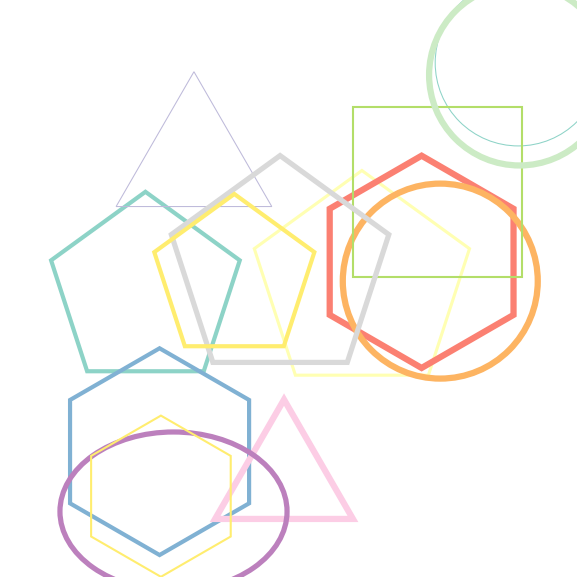[{"shape": "pentagon", "thickness": 2, "radius": 0.86, "center": [0.252, 0.495]}, {"shape": "circle", "thickness": 0.5, "radius": 0.72, "center": [0.898, 0.89]}, {"shape": "pentagon", "thickness": 1.5, "radius": 0.98, "center": [0.627, 0.508]}, {"shape": "triangle", "thickness": 0.5, "radius": 0.78, "center": [0.336, 0.719]}, {"shape": "hexagon", "thickness": 3, "radius": 0.92, "center": [0.73, 0.546]}, {"shape": "hexagon", "thickness": 2, "radius": 0.89, "center": [0.276, 0.217]}, {"shape": "circle", "thickness": 3, "radius": 0.84, "center": [0.762, 0.512]}, {"shape": "square", "thickness": 1, "radius": 0.73, "center": [0.757, 0.667]}, {"shape": "triangle", "thickness": 3, "radius": 0.69, "center": [0.492, 0.169]}, {"shape": "pentagon", "thickness": 2.5, "radius": 0.99, "center": [0.485, 0.532]}, {"shape": "oval", "thickness": 2.5, "radius": 0.98, "center": [0.3, 0.113]}, {"shape": "circle", "thickness": 3, "radius": 0.78, "center": [0.9, 0.869]}, {"shape": "pentagon", "thickness": 2, "radius": 0.73, "center": [0.406, 0.517]}, {"shape": "hexagon", "thickness": 1, "radius": 0.7, "center": [0.279, 0.14]}]